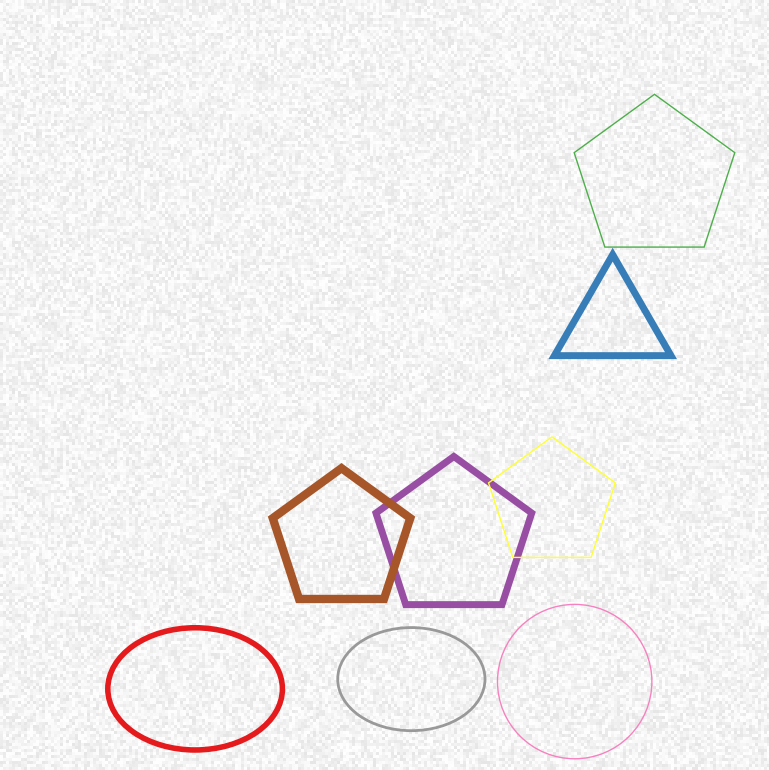[{"shape": "oval", "thickness": 2, "radius": 0.57, "center": [0.253, 0.105]}, {"shape": "triangle", "thickness": 2.5, "radius": 0.44, "center": [0.796, 0.582]}, {"shape": "pentagon", "thickness": 0.5, "radius": 0.55, "center": [0.85, 0.768]}, {"shape": "pentagon", "thickness": 2.5, "radius": 0.53, "center": [0.589, 0.301]}, {"shape": "pentagon", "thickness": 0.5, "radius": 0.43, "center": [0.717, 0.346]}, {"shape": "pentagon", "thickness": 3, "radius": 0.47, "center": [0.444, 0.298]}, {"shape": "circle", "thickness": 0.5, "radius": 0.5, "center": [0.746, 0.115]}, {"shape": "oval", "thickness": 1, "radius": 0.48, "center": [0.534, 0.118]}]